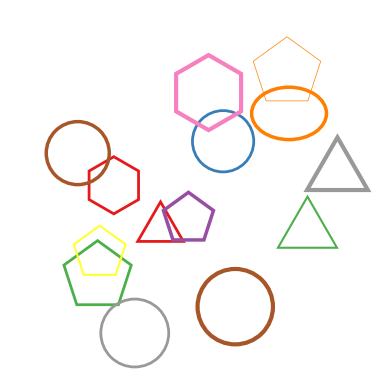[{"shape": "hexagon", "thickness": 2, "radius": 0.37, "center": [0.296, 0.519]}, {"shape": "triangle", "thickness": 2, "radius": 0.34, "center": [0.417, 0.407]}, {"shape": "circle", "thickness": 2, "radius": 0.4, "center": [0.579, 0.633]}, {"shape": "pentagon", "thickness": 2, "radius": 0.46, "center": [0.254, 0.283]}, {"shape": "triangle", "thickness": 1.5, "radius": 0.44, "center": [0.799, 0.401]}, {"shape": "pentagon", "thickness": 2.5, "radius": 0.34, "center": [0.489, 0.432]}, {"shape": "oval", "thickness": 2.5, "radius": 0.49, "center": [0.751, 0.705]}, {"shape": "pentagon", "thickness": 0.5, "radius": 0.46, "center": [0.745, 0.812]}, {"shape": "pentagon", "thickness": 1.5, "radius": 0.35, "center": [0.259, 0.343]}, {"shape": "circle", "thickness": 2.5, "radius": 0.41, "center": [0.202, 0.602]}, {"shape": "circle", "thickness": 3, "radius": 0.49, "center": [0.611, 0.203]}, {"shape": "hexagon", "thickness": 3, "radius": 0.49, "center": [0.542, 0.76]}, {"shape": "triangle", "thickness": 3, "radius": 0.46, "center": [0.876, 0.552]}, {"shape": "circle", "thickness": 2, "radius": 0.44, "center": [0.35, 0.135]}]